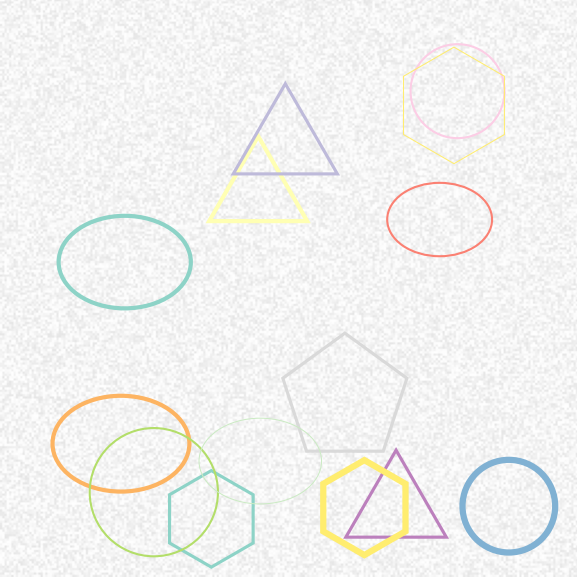[{"shape": "hexagon", "thickness": 1.5, "radius": 0.42, "center": [0.366, 0.101]}, {"shape": "oval", "thickness": 2, "radius": 0.57, "center": [0.216, 0.545]}, {"shape": "triangle", "thickness": 2, "radius": 0.49, "center": [0.447, 0.665]}, {"shape": "triangle", "thickness": 1.5, "radius": 0.52, "center": [0.494, 0.75]}, {"shape": "oval", "thickness": 1, "radius": 0.45, "center": [0.761, 0.619]}, {"shape": "circle", "thickness": 3, "radius": 0.4, "center": [0.881, 0.123]}, {"shape": "oval", "thickness": 2, "radius": 0.59, "center": [0.209, 0.231]}, {"shape": "circle", "thickness": 1, "radius": 0.56, "center": [0.266, 0.147]}, {"shape": "circle", "thickness": 1, "radius": 0.41, "center": [0.792, 0.841]}, {"shape": "pentagon", "thickness": 1.5, "radius": 0.56, "center": [0.597, 0.309]}, {"shape": "triangle", "thickness": 1.5, "radius": 0.5, "center": [0.686, 0.119]}, {"shape": "oval", "thickness": 0.5, "radius": 0.53, "center": [0.451, 0.201]}, {"shape": "hexagon", "thickness": 0.5, "radius": 0.5, "center": [0.786, 0.817]}, {"shape": "hexagon", "thickness": 3, "radius": 0.41, "center": [0.631, 0.12]}]